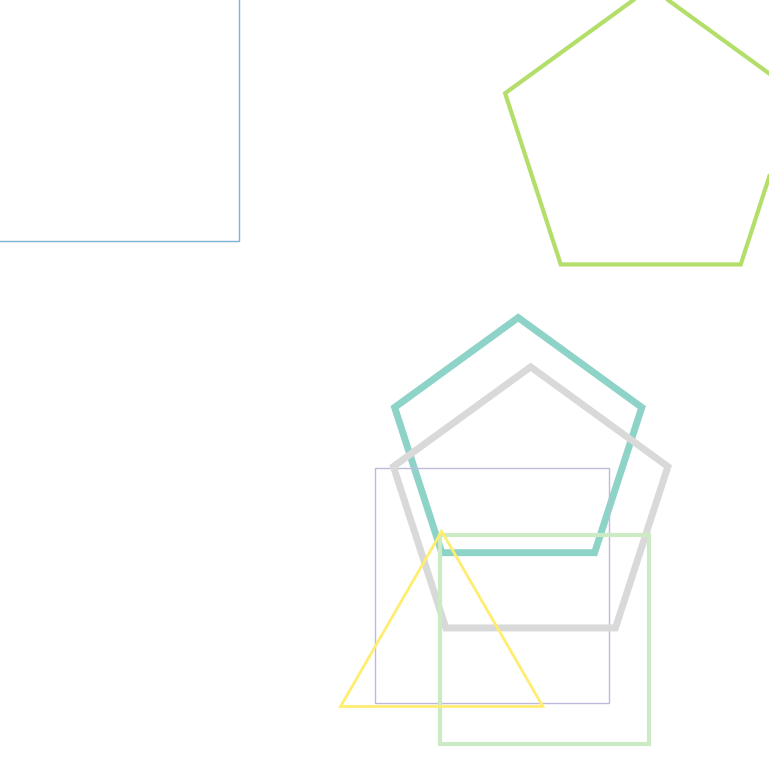[{"shape": "pentagon", "thickness": 2.5, "radius": 0.84, "center": [0.673, 0.419]}, {"shape": "square", "thickness": 0.5, "radius": 0.76, "center": [0.639, 0.24]}, {"shape": "square", "thickness": 0.5, "radius": 0.79, "center": [0.152, 0.845]}, {"shape": "pentagon", "thickness": 1.5, "radius": 0.99, "center": [0.845, 0.817]}, {"shape": "pentagon", "thickness": 2.5, "radius": 0.94, "center": [0.689, 0.336]}, {"shape": "square", "thickness": 1.5, "radius": 0.68, "center": [0.707, 0.17]}, {"shape": "triangle", "thickness": 1, "radius": 0.76, "center": [0.574, 0.158]}]